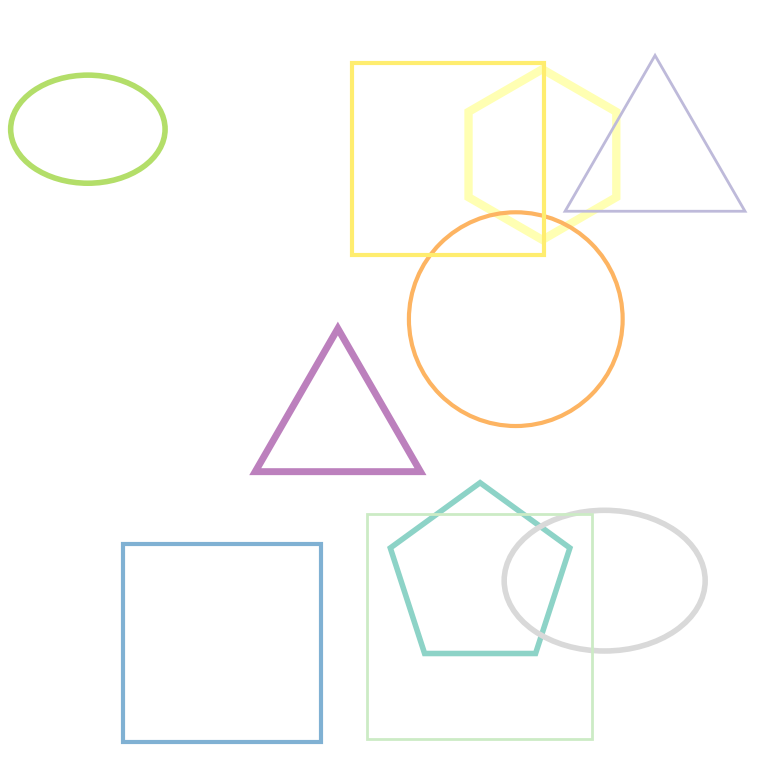[{"shape": "pentagon", "thickness": 2, "radius": 0.61, "center": [0.623, 0.25]}, {"shape": "hexagon", "thickness": 3, "radius": 0.55, "center": [0.704, 0.799]}, {"shape": "triangle", "thickness": 1, "radius": 0.67, "center": [0.851, 0.793]}, {"shape": "square", "thickness": 1.5, "radius": 0.64, "center": [0.288, 0.165]}, {"shape": "circle", "thickness": 1.5, "radius": 0.69, "center": [0.67, 0.586]}, {"shape": "oval", "thickness": 2, "radius": 0.5, "center": [0.114, 0.832]}, {"shape": "oval", "thickness": 2, "radius": 0.65, "center": [0.785, 0.246]}, {"shape": "triangle", "thickness": 2.5, "radius": 0.62, "center": [0.439, 0.449]}, {"shape": "square", "thickness": 1, "radius": 0.73, "center": [0.622, 0.186]}, {"shape": "square", "thickness": 1.5, "radius": 0.62, "center": [0.581, 0.794]}]